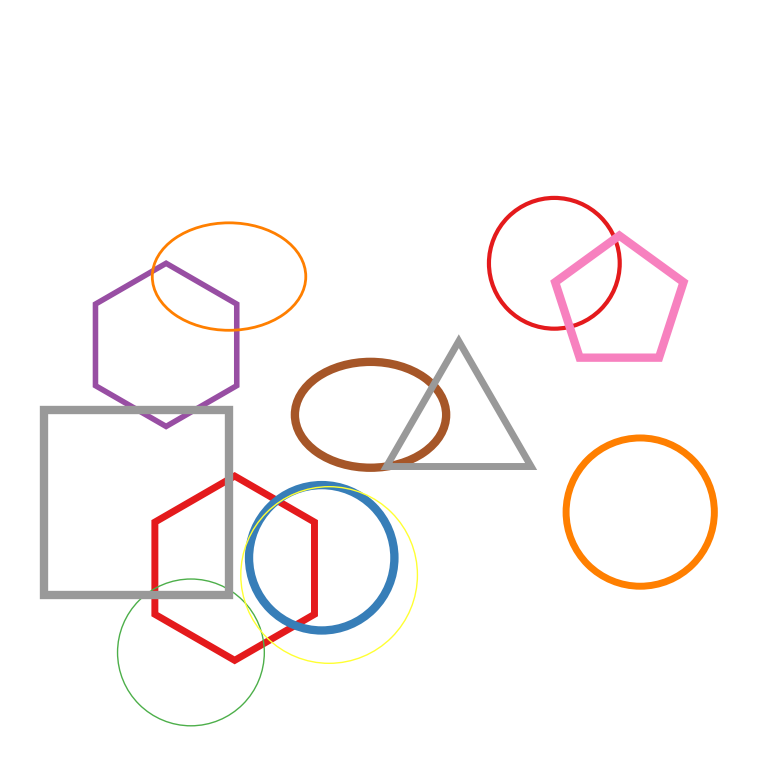[{"shape": "hexagon", "thickness": 2.5, "radius": 0.6, "center": [0.305, 0.262]}, {"shape": "circle", "thickness": 1.5, "radius": 0.42, "center": [0.72, 0.658]}, {"shape": "circle", "thickness": 3, "radius": 0.47, "center": [0.418, 0.276]}, {"shape": "circle", "thickness": 0.5, "radius": 0.48, "center": [0.248, 0.153]}, {"shape": "hexagon", "thickness": 2, "radius": 0.53, "center": [0.216, 0.552]}, {"shape": "circle", "thickness": 2.5, "radius": 0.48, "center": [0.831, 0.335]}, {"shape": "oval", "thickness": 1, "radius": 0.5, "center": [0.297, 0.641]}, {"shape": "circle", "thickness": 0.5, "radius": 0.57, "center": [0.427, 0.253]}, {"shape": "oval", "thickness": 3, "radius": 0.49, "center": [0.481, 0.461]}, {"shape": "pentagon", "thickness": 3, "radius": 0.44, "center": [0.804, 0.606]}, {"shape": "square", "thickness": 3, "radius": 0.6, "center": [0.178, 0.348]}, {"shape": "triangle", "thickness": 2.5, "radius": 0.54, "center": [0.596, 0.448]}]